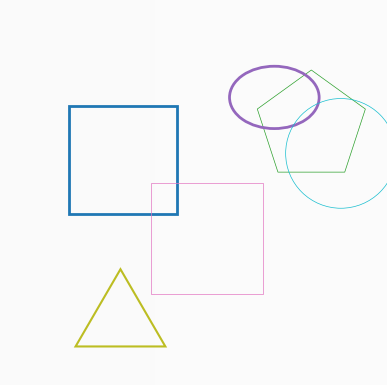[{"shape": "square", "thickness": 2, "radius": 0.7, "center": [0.316, 0.585]}, {"shape": "pentagon", "thickness": 0.5, "radius": 0.73, "center": [0.803, 0.672]}, {"shape": "oval", "thickness": 2, "radius": 0.58, "center": [0.708, 0.747]}, {"shape": "square", "thickness": 0.5, "radius": 0.73, "center": [0.534, 0.38]}, {"shape": "triangle", "thickness": 1.5, "radius": 0.67, "center": [0.311, 0.167]}, {"shape": "circle", "thickness": 0.5, "radius": 0.71, "center": [0.88, 0.602]}]